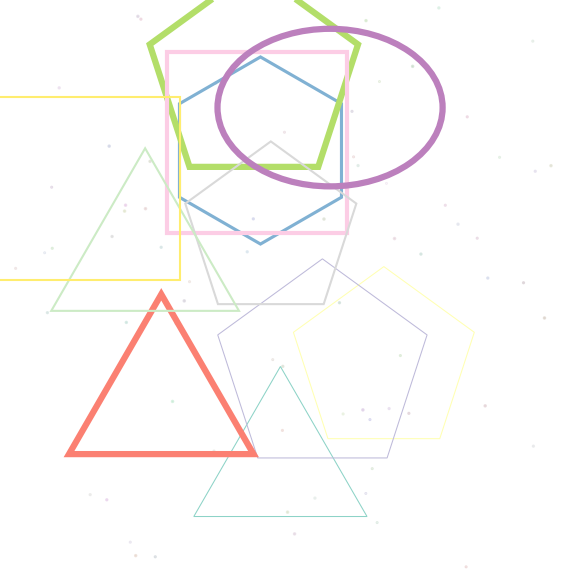[{"shape": "triangle", "thickness": 0.5, "radius": 0.87, "center": [0.486, 0.191]}, {"shape": "pentagon", "thickness": 0.5, "radius": 0.82, "center": [0.665, 0.373]}, {"shape": "pentagon", "thickness": 0.5, "radius": 0.95, "center": [0.558, 0.36]}, {"shape": "triangle", "thickness": 3, "radius": 0.92, "center": [0.279, 0.305]}, {"shape": "hexagon", "thickness": 1.5, "radius": 0.81, "center": [0.451, 0.739]}, {"shape": "pentagon", "thickness": 3, "radius": 0.95, "center": [0.44, 0.864]}, {"shape": "square", "thickness": 2, "radius": 0.78, "center": [0.444, 0.753]}, {"shape": "pentagon", "thickness": 1, "radius": 0.78, "center": [0.469, 0.599]}, {"shape": "oval", "thickness": 3, "radius": 0.97, "center": [0.572, 0.813]}, {"shape": "triangle", "thickness": 1, "radius": 0.94, "center": [0.251, 0.555]}, {"shape": "square", "thickness": 1, "radius": 0.79, "center": [0.153, 0.673]}]